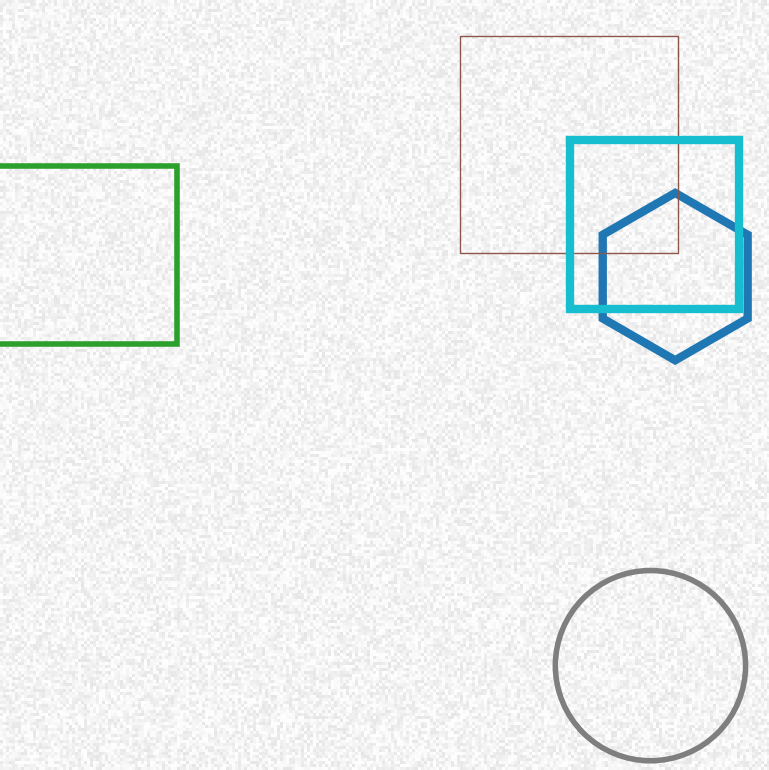[{"shape": "hexagon", "thickness": 3, "radius": 0.54, "center": [0.877, 0.641]}, {"shape": "square", "thickness": 2, "radius": 0.58, "center": [0.114, 0.668]}, {"shape": "square", "thickness": 0.5, "radius": 0.7, "center": [0.739, 0.813]}, {"shape": "circle", "thickness": 2, "radius": 0.62, "center": [0.845, 0.136]}, {"shape": "square", "thickness": 3, "radius": 0.55, "center": [0.85, 0.708]}]